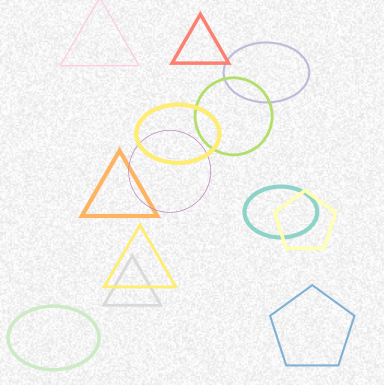[{"shape": "oval", "thickness": 3, "radius": 0.47, "center": [0.73, 0.449]}, {"shape": "pentagon", "thickness": 2.5, "radius": 0.42, "center": [0.792, 0.422]}, {"shape": "oval", "thickness": 1.5, "radius": 0.56, "center": [0.692, 0.812]}, {"shape": "triangle", "thickness": 2.5, "radius": 0.42, "center": [0.52, 0.878]}, {"shape": "pentagon", "thickness": 1.5, "radius": 0.58, "center": [0.811, 0.144]}, {"shape": "triangle", "thickness": 3, "radius": 0.57, "center": [0.311, 0.496]}, {"shape": "circle", "thickness": 2, "radius": 0.5, "center": [0.607, 0.698]}, {"shape": "triangle", "thickness": 1, "radius": 0.59, "center": [0.259, 0.889]}, {"shape": "triangle", "thickness": 2, "radius": 0.43, "center": [0.344, 0.25]}, {"shape": "circle", "thickness": 0.5, "radius": 0.53, "center": [0.441, 0.555]}, {"shape": "oval", "thickness": 2.5, "radius": 0.59, "center": [0.139, 0.122]}, {"shape": "triangle", "thickness": 2, "radius": 0.54, "center": [0.364, 0.308]}, {"shape": "oval", "thickness": 3, "radius": 0.54, "center": [0.462, 0.653]}]